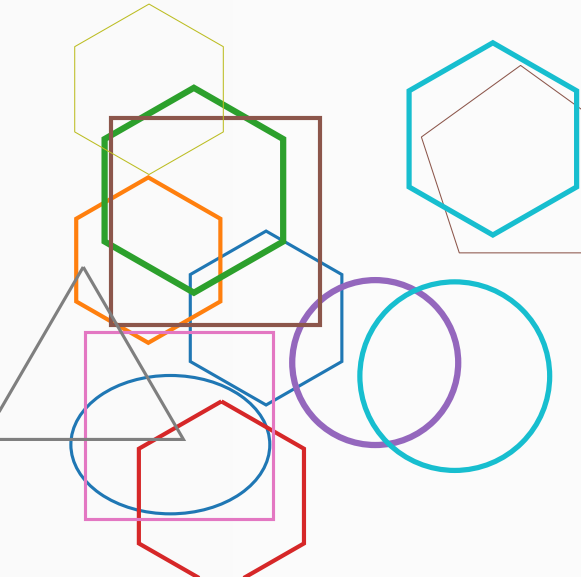[{"shape": "oval", "thickness": 1.5, "radius": 0.86, "center": [0.293, 0.229]}, {"shape": "hexagon", "thickness": 1.5, "radius": 0.75, "center": [0.458, 0.448]}, {"shape": "hexagon", "thickness": 2, "radius": 0.72, "center": [0.255, 0.549]}, {"shape": "hexagon", "thickness": 3, "radius": 0.89, "center": [0.334, 0.67]}, {"shape": "hexagon", "thickness": 2, "radius": 0.82, "center": [0.381, 0.14]}, {"shape": "circle", "thickness": 3, "radius": 0.71, "center": [0.646, 0.371]}, {"shape": "pentagon", "thickness": 0.5, "radius": 0.9, "center": [0.896, 0.706]}, {"shape": "square", "thickness": 2, "radius": 0.9, "center": [0.371, 0.615]}, {"shape": "square", "thickness": 1.5, "radius": 0.81, "center": [0.307, 0.262]}, {"shape": "triangle", "thickness": 1.5, "radius": 1.0, "center": [0.143, 0.338]}, {"shape": "hexagon", "thickness": 0.5, "radius": 0.74, "center": [0.256, 0.845]}, {"shape": "hexagon", "thickness": 2.5, "radius": 0.83, "center": [0.848, 0.759]}, {"shape": "circle", "thickness": 2.5, "radius": 0.82, "center": [0.782, 0.348]}]